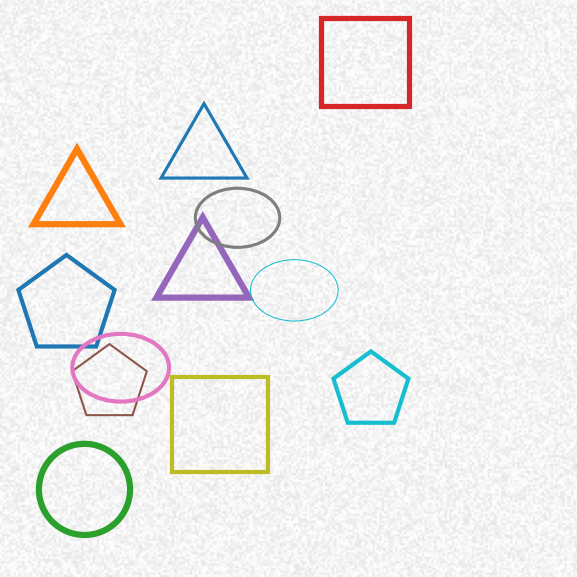[{"shape": "triangle", "thickness": 1.5, "radius": 0.43, "center": [0.353, 0.734]}, {"shape": "pentagon", "thickness": 2, "radius": 0.44, "center": [0.115, 0.47]}, {"shape": "triangle", "thickness": 3, "radius": 0.44, "center": [0.133, 0.654]}, {"shape": "circle", "thickness": 3, "radius": 0.39, "center": [0.146, 0.152]}, {"shape": "square", "thickness": 2.5, "radius": 0.38, "center": [0.632, 0.892]}, {"shape": "triangle", "thickness": 3, "radius": 0.46, "center": [0.351, 0.53]}, {"shape": "pentagon", "thickness": 1, "radius": 0.34, "center": [0.19, 0.335]}, {"shape": "oval", "thickness": 2, "radius": 0.42, "center": [0.209, 0.362]}, {"shape": "oval", "thickness": 1.5, "radius": 0.37, "center": [0.411, 0.622]}, {"shape": "square", "thickness": 2, "radius": 0.41, "center": [0.381, 0.264]}, {"shape": "pentagon", "thickness": 2, "radius": 0.34, "center": [0.642, 0.322]}, {"shape": "oval", "thickness": 0.5, "radius": 0.38, "center": [0.51, 0.496]}]